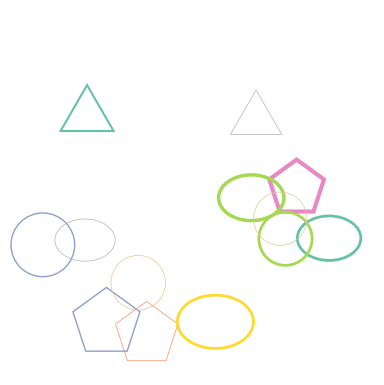[{"shape": "triangle", "thickness": 1.5, "radius": 0.4, "center": [0.226, 0.7]}, {"shape": "oval", "thickness": 2, "radius": 0.41, "center": [0.855, 0.381]}, {"shape": "pentagon", "thickness": 0.5, "radius": 0.43, "center": [0.381, 0.132]}, {"shape": "circle", "thickness": 1, "radius": 0.41, "center": [0.111, 0.364]}, {"shape": "pentagon", "thickness": 1, "radius": 0.46, "center": [0.276, 0.162]}, {"shape": "pentagon", "thickness": 3, "radius": 0.37, "center": [0.77, 0.511]}, {"shape": "circle", "thickness": 2, "radius": 0.35, "center": [0.741, 0.38]}, {"shape": "oval", "thickness": 2.5, "radius": 0.42, "center": [0.653, 0.486]}, {"shape": "oval", "thickness": 2, "radius": 0.49, "center": [0.56, 0.164]}, {"shape": "circle", "thickness": 0.5, "radius": 0.35, "center": [0.359, 0.266]}, {"shape": "circle", "thickness": 0.5, "radius": 0.35, "center": [0.728, 0.432]}, {"shape": "oval", "thickness": 0.5, "radius": 0.39, "center": [0.221, 0.376]}, {"shape": "triangle", "thickness": 0.5, "radius": 0.38, "center": [0.665, 0.689]}]